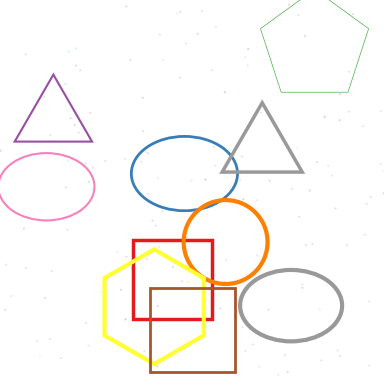[{"shape": "square", "thickness": 2.5, "radius": 0.51, "center": [0.448, 0.275]}, {"shape": "oval", "thickness": 2, "radius": 0.69, "center": [0.479, 0.549]}, {"shape": "pentagon", "thickness": 0.5, "radius": 0.74, "center": [0.817, 0.88]}, {"shape": "triangle", "thickness": 1.5, "radius": 0.58, "center": [0.139, 0.69]}, {"shape": "circle", "thickness": 3, "radius": 0.54, "center": [0.586, 0.371]}, {"shape": "hexagon", "thickness": 3, "radius": 0.74, "center": [0.4, 0.203]}, {"shape": "square", "thickness": 2, "radius": 0.55, "center": [0.501, 0.143]}, {"shape": "oval", "thickness": 1.5, "radius": 0.62, "center": [0.12, 0.515]}, {"shape": "triangle", "thickness": 2.5, "radius": 0.6, "center": [0.681, 0.613]}, {"shape": "oval", "thickness": 3, "radius": 0.66, "center": [0.756, 0.206]}]